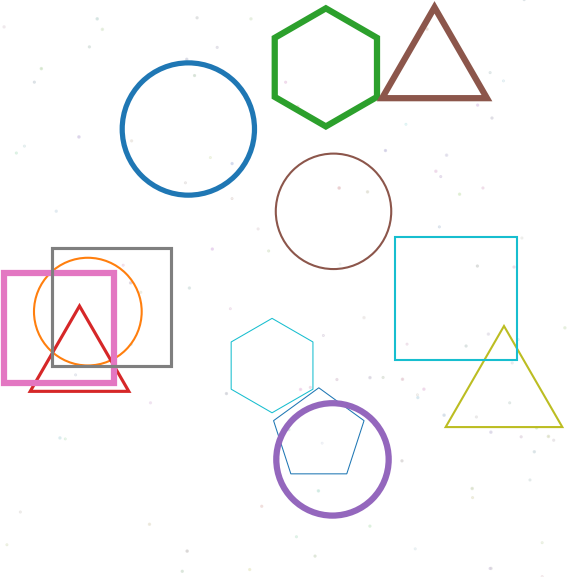[{"shape": "pentagon", "thickness": 0.5, "radius": 0.41, "center": [0.552, 0.245]}, {"shape": "circle", "thickness": 2.5, "radius": 0.57, "center": [0.326, 0.776]}, {"shape": "circle", "thickness": 1, "radius": 0.47, "center": [0.152, 0.46]}, {"shape": "hexagon", "thickness": 3, "radius": 0.51, "center": [0.564, 0.882]}, {"shape": "triangle", "thickness": 1.5, "radius": 0.49, "center": [0.138, 0.371]}, {"shape": "circle", "thickness": 3, "radius": 0.49, "center": [0.576, 0.204]}, {"shape": "triangle", "thickness": 3, "radius": 0.52, "center": [0.752, 0.882]}, {"shape": "circle", "thickness": 1, "radius": 0.5, "center": [0.578, 0.633]}, {"shape": "square", "thickness": 3, "radius": 0.48, "center": [0.103, 0.431]}, {"shape": "square", "thickness": 1.5, "radius": 0.51, "center": [0.193, 0.468]}, {"shape": "triangle", "thickness": 1, "radius": 0.58, "center": [0.873, 0.318]}, {"shape": "square", "thickness": 1, "radius": 0.53, "center": [0.79, 0.482]}, {"shape": "hexagon", "thickness": 0.5, "radius": 0.41, "center": [0.471, 0.366]}]